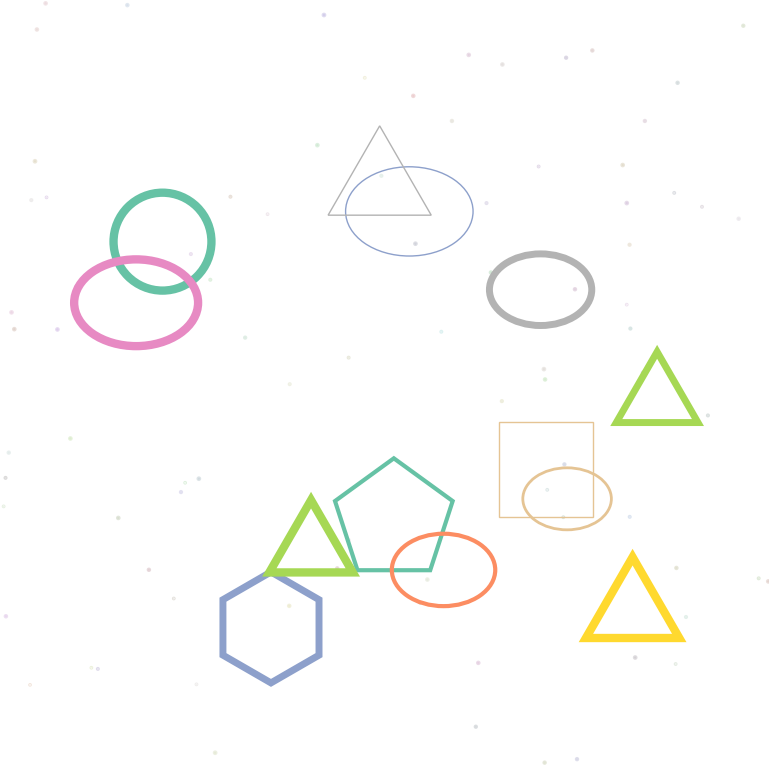[{"shape": "pentagon", "thickness": 1.5, "radius": 0.4, "center": [0.511, 0.324]}, {"shape": "circle", "thickness": 3, "radius": 0.32, "center": [0.211, 0.686]}, {"shape": "oval", "thickness": 1.5, "radius": 0.34, "center": [0.576, 0.26]}, {"shape": "oval", "thickness": 0.5, "radius": 0.41, "center": [0.532, 0.725]}, {"shape": "hexagon", "thickness": 2.5, "radius": 0.36, "center": [0.352, 0.185]}, {"shape": "oval", "thickness": 3, "radius": 0.4, "center": [0.177, 0.607]}, {"shape": "triangle", "thickness": 3, "radius": 0.31, "center": [0.404, 0.288]}, {"shape": "triangle", "thickness": 2.5, "radius": 0.31, "center": [0.853, 0.482]}, {"shape": "triangle", "thickness": 3, "radius": 0.35, "center": [0.822, 0.206]}, {"shape": "square", "thickness": 0.5, "radius": 0.31, "center": [0.709, 0.39]}, {"shape": "oval", "thickness": 1, "radius": 0.29, "center": [0.736, 0.352]}, {"shape": "oval", "thickness": 2.5, "radius": 0.33, "center": [0.702, 0.624]}, {"shape": "triangle", "thickness": 0.5, "radius": 0.39, "center": [0.493, 0.759]}]